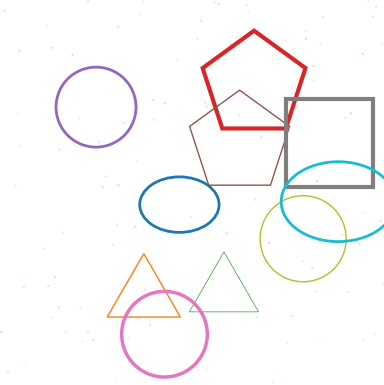[{"shape": "oval", "thickness": 2, "radius": 0.52, "center": [0.466, 0.468]}, {"shape": "triangle", "thickness": 1, "radius": 0.55, "center": [0.373, 0.231]}, {"shape": "triangle", "thickness": 0.5, "radius": 0.52, "center": [0.582, 0.242]}, {"shape": "pentagon", "thickness": 3, "radius": 0.7, "center": [0.66, 0.78]}, {"shape": "circle", "thickness": 2, "radius": 0.52, "center": [0.249, 0.722]}, {"shape": "pentagon", "thickness": 1, "radius": 0.68, "center": [0.622, 0.629]}, {"shape": "circle", "thickness": 2.5, "radius": 0.56, "center": [0.427, 0.132]}, {"shape": "square", "thickness": 3, "radius": 0.57, "center": [0.855, 0.629]}, {"shape": "circle", "thickness": 1, "radius": 0.56, "center": [0.787, 0.38]}, {"shape": "oval", "thickness": 2, "radius": 0.74, "center": [0.879, 0.476]}]